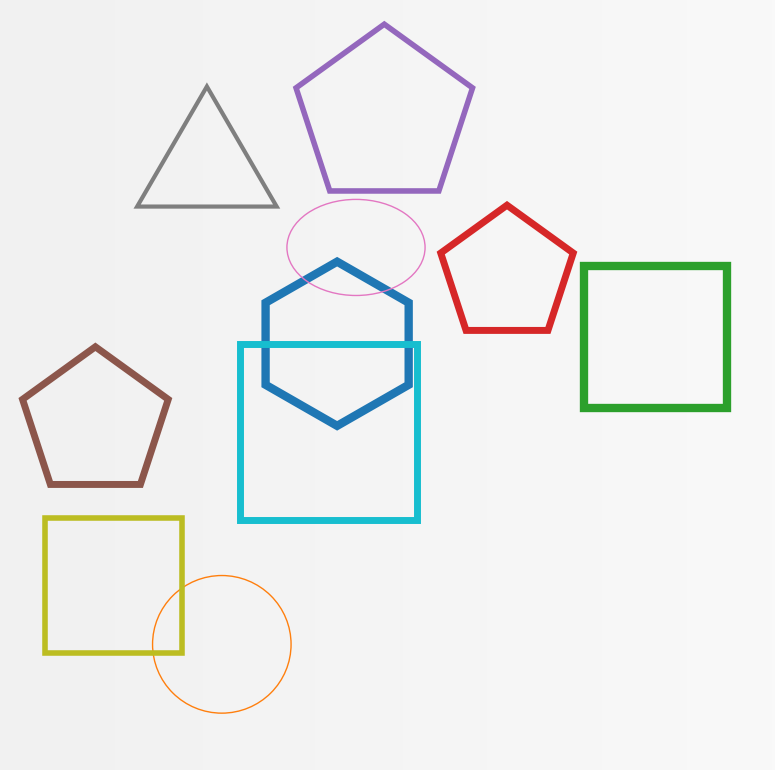[{"shape": "hexagon", "thickness": 3, "radius": 0.53, "center": [0.435, 0.554]}, {"shape": "circle", "thickness": 0.5, "radius": 0.45, "center": [0.286, 0.163]}, {"shape": "square", "thickness": 3, "radius": 0.46, "center": [0.846, 0.562]}, {"shape": "pentagon", "thickness": 2.5, "radius": 0.45, "center": [0.654, 0.644]}, {"shape": "pentagon", "thickness": 2, "radius": 0.6, "center": [0.496, 0.849]}, {"shape": "pentagon", "thickness": 2.5, "radius": 0.49, "center": [0.123, 0.451]}, {"shape": "oval", "thickness": 0.5, "radius": 0.45, "center": [0.459, 0.679]}, {"shape": "triangle", "thickness": 1.5, "radius": 0.52, "center": [0.267, 0.784]}, {"shape": "square", "thickness": 2, "radius": 0.44, "center": [0.146, 0.24]}, {"shape": "square", "thickness": 2.5, "radius": 0.57, "center": [0.424, 0.439]}]